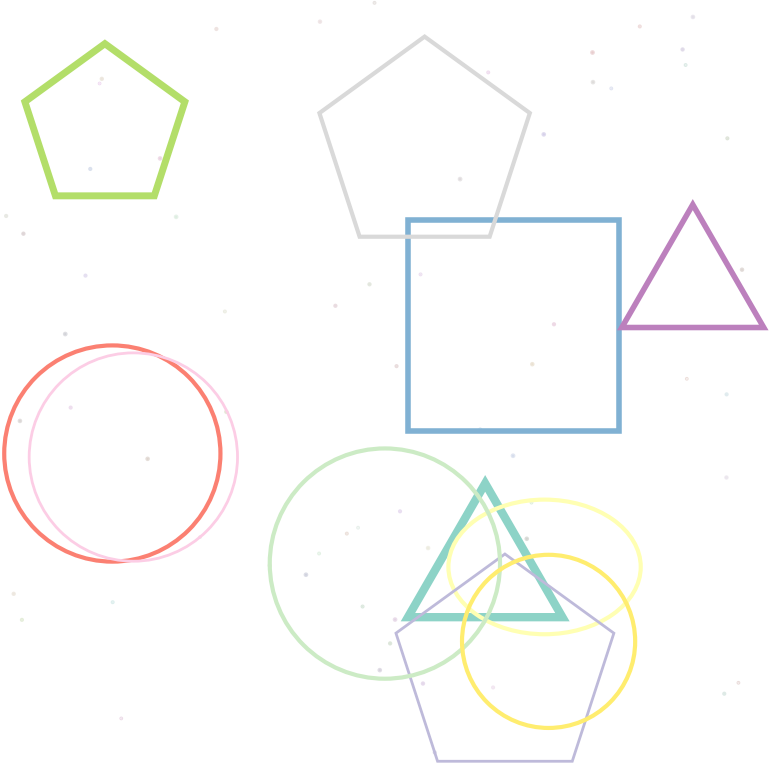[{"shape": "triangle", "thickness": 3, "radius": 0.58, "center": [0.63, 0.256]}, {"shape": "oval", "thickness": 1.5, "radius": 0.62, "center": [0.707, 0.264]}, {"shape": "pentagon", "thickness": 1, "radius": 0.74, "center": [0.656, 0.132]}, {"shape": "circle", "thickness": 1.5, "radius": 0.7, "center": [0.146, 0.411]}, {"shape": "square", "thickness": 2, "radius": 0.69, "center": [0.667, 0.577]}, {"shape": "pentagon", "thickness": 2.5, "radius": 0.55, "center": [0.136, 0.834]}, {"shape": "circle", "thickness": 1, "radius": 0.68, "center": [0.173, 0.406]}, {"shape": "pentagon", "thickness": 1.5, "radius": 0.72, "center": [0.551, 0.809]}, {"shape": "triangle", "thickness": 2, "radius": 0.53, "center": [0.9, 0.628]}, {"shape": "circle", "thickness": 1.5, "radius": 0.75, "center": [0.5, 0.268]}, {"shape": "circle", "thickness": 1.5, "radius": 0.56, "center": [0.712, 0.167]}]